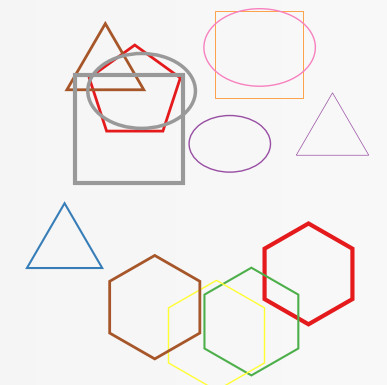[{"shape": "hexagon", "thickness": 3, "radius": 0.65, "center": [0.796, 0.289]}, {"shape": "pentagon", "thickness": 2, "radius": 0.62, "center": [0.348, 0.759]}, {"shape": "triangle", "thickness": 1.5, "radius": 0.56, "center": [0.167, 0.36]}, {"shape": "hexagon", "thickness": 1.5, "radius": 0.7, "center": [0.649, 0.165]}, {"shape": "triangle", "thickness": 0.5, "radius": 0.54, "center": [0.858, 0.651]}, {"shape": "oval", "thickness": 1, "radius": 0.53, "center": [0.593, 0.626]}, {"shape": "square", "thickness": 0.5, "radius": 0.56, "center": [0.668, 0.858]}, {"shape": "hexagon", "thickness": 1, "radius": 0.72, "center": [0.559, 0.129]}, {"shape": "hexagon", "thickness": 2, "radius": 0.67, "center": [0.399, 0.202]}, {"shape": "triangle", "thickness": 2, "radius": 0.57, "center": [0.272, 0.824]}, {"shape": "oval", "thickness": 1, "radius": 0.72, "center": [0.67, 0.877]}, {"shape": "oval", "thickness": 2.5, "radius": 0.69, "center": [0.365, 0.764]}, {"shape": "square", "thickness": 3, "radius": 0.7, "center": [0.333, 0.665]}]